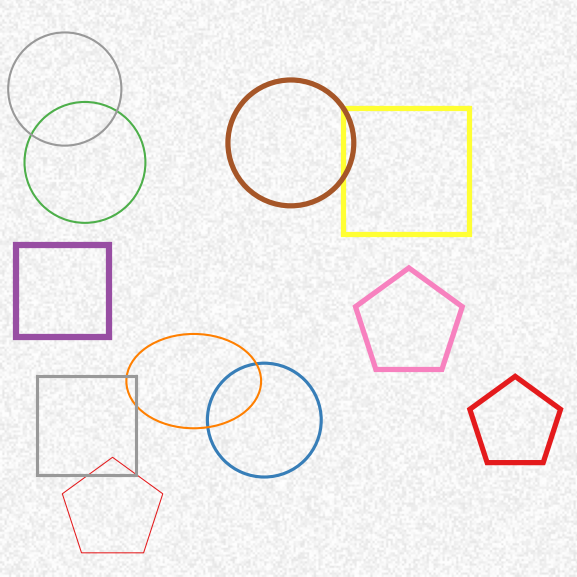[{"shape": "pentagon", "thickness": 2.5, "radius": 0.41, "center": [0.892, 0.265]}, {"shape": "pentagon", "thickness": 0.5, "radius": 0.46, "center": [0.195, 0.116]}, {"shape": "circle", "thickness": 1.5, "radius": 0.49, "center": [0.458, 0.272]}, {"shape": "circle", "thickness": 1, "radius": 0.52, "center": [0.147, 0.718]}, {"shape": "square", "thickness": 3, "radius": 0.4, "center": [0.108, 0.495]}, {"shape": "oval", "thickness": 1, "radius": 0.58, "center": [0.335, 0.339]}, {"shape": "square", "thickness": 2.5, "radius": 0.55, "center": [0.703, 0.703]}, {"shape": "circle", "thickness": 2.5, "radius": 0.54, "center": [0.504, 0.752]}, {"shape": "pentagon", "thickness": 2.5, "radius": 0.49, "center": [0.708, 0.438]}, {"shape": "square", "thickness": 1.5, "radius": 0.43, "center": [0.15, 0.262]}, {"shape": "circle", "thickness": 1, "radius": 0.49, "center": [0.112, 0.845]}]